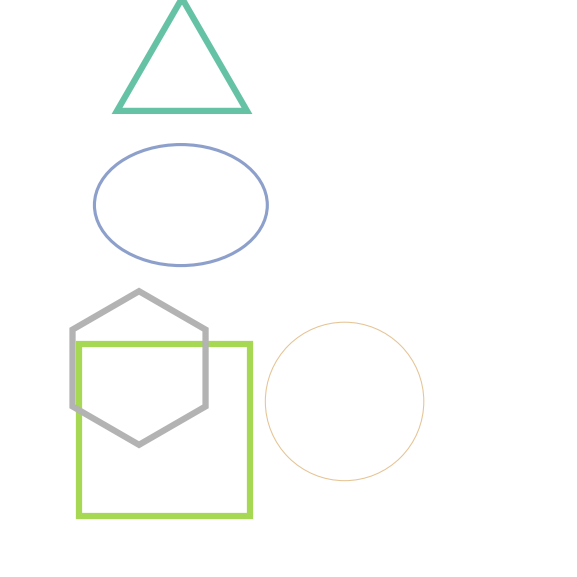[{"shape": "triangle", "thickness": 3, "radius": 0.65, "center": [0.315, 0.872]}, {"shape": "oval", "thickness": 1.5, "radius": 0.75, "center": [0.313, 0.644]}, {"shape": "square", "thickness": 3, "radius": 0.74, "center": [0.285, 0.255]}, {"shape": "circle", "thickness": 0.5, "radius": 0.69, "center": [0.597, 0.304]}, {"shape": "hexagon", "thickness": 3, "radius": 0.66, "center": [0.241, 0.362]}]